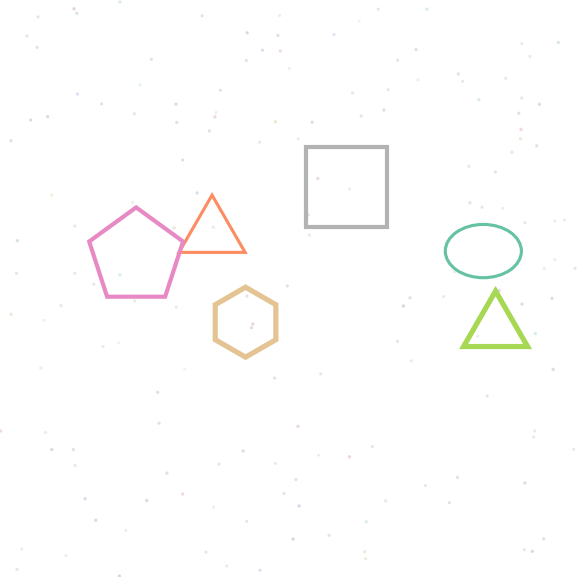[{"shape": "oval", "thickness": 1.5, "radius": 0.33, "center": [0.837, 0.564]}, {"shape": "triangle", "thickness": 1.5, "radius": 0.33, "center": [0.367, 0.595]}, {"shape": "pentagon", "thickness": 2, "radius": 0.43, "center": [0.236, 0.555]}, {"shape": "triangle", "thickness": 2.5, "radius": 0.32, "center": [0.858, 0.431]}, {"shape": "hexagon", "thickness": 2.5, "radius": 0.3, "center": [0.425, 0.441]}, {"shape": "square", "thickness": 2, "radius": 0.35, "center": [0.6, 0.675]}]